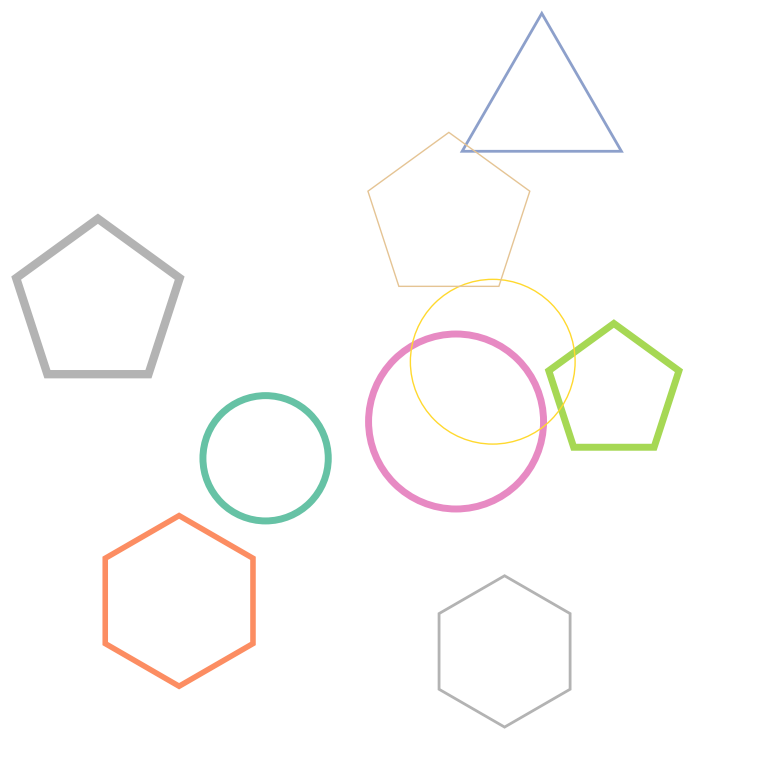[{"shape": "circle", "thickness": 2.5, "radius": 0.41, "center": [0.345, 0.405]}, {"shape": "hexagon", "thickness": 2, "radius": 0.55, "center": [0.233, 0.22]}, {"shape": "triangle", "thickness": 1, "radius": 0.6, "center": [0.704, 0.863]}, {"shape": "circle", "thickness": 2.5, "radius": 0.57, "center": [0.592, 0.453]}, {"shape": "pentagon", "thickness": 2.5, "radius": 0.44, "center": [0.797, 0.491]}, {"shape": "circle", "thickness": 0.5, "radius": 0.53, "center": [0.64, 0.53]}, {"shape": "pentagon", "thickness": 0.5, "radius": 0.55, "center": [0.583, 0.718]}, {"shape": "hexagon", "thickness": 1, "radius": 0.49, "center": [0.655, 0.154]}, {"shape": "pentagon", "thickness": 3, "radius": 0.56, "center": [0.127, 0.604]}]